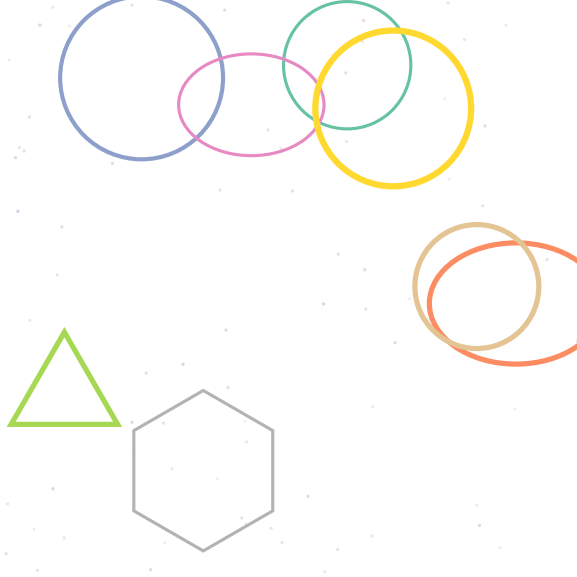[{"shape": "circle", "thickness": 1.5, "radius": 0.55, "center": [0.601, 0.886]}, {"shape": "oval", "thickness": 2.5, "radius": 0.75, "center": [0.893, 0.474]}, {"shape": "circle", "thickness": 2, "radius": 0.71, "center": [0.245, 0.864]}, {"shape": "oval", "thickness": 1.5, "radius": 0.63, "center": [0.435, 0.818]}, {"shape": "triangle", "thickness": 2.5, "radius": 0.53, "center": [0.111, 0.318]}, {"shape": "circle", "thickness": 3, "radius": 0.67, "center": [0.681, 0.811]}, {"shape": "circle", "thickness": 2.5, "radius": 0.54, "center": [0.826, 0.503]}, {"shape": "hexagon", "thickness": 1.5, "radius": 0.69, "center": [0.352, 0.184]}]